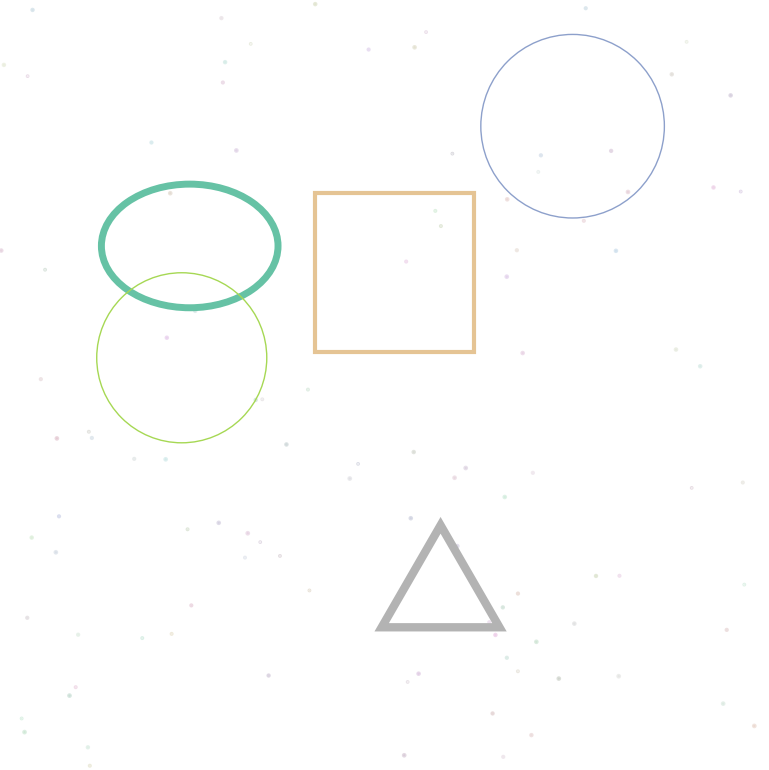[{"shape": "oval", "thickness": 2.5, "radius": 0.57, "center": [0.246, 0.681]}, {"shape": "circle", "thickness": 0.5, "radius": 0.6, "center": [0.744, 0.836]}, {"shape": "circle", "thickness": 0.5, "radius": 0.55, "center": [0.236, 0.535]}, {"shape": "square", "thickness": 1.5, "radius": 0.52, "center": [0.512, 0.646]}, {"shape": "triangle", "thickness": 3, "radius": 0.44, "center": [0.572, 0.229]}]